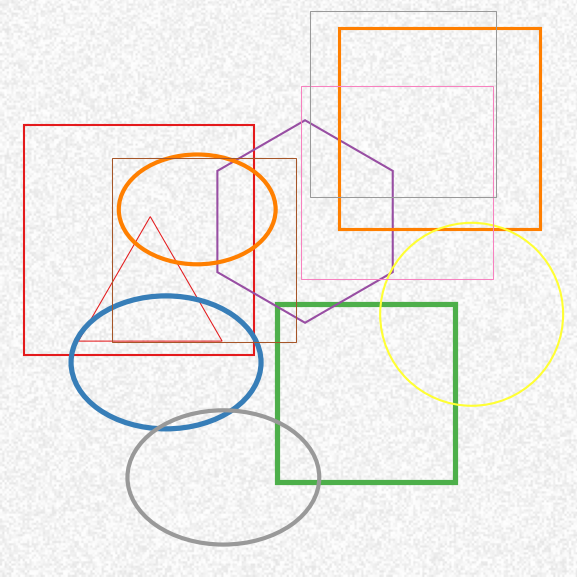[{"shape": "triangle", "thickness": 0.5, "radius": 0.72, "center": [0.26, 0.48]}, {"shape": "square", "thickness": 1, "radius": 0.99, "center": [0.24, 0.583]}, {"shape": "oval", "thickness": 2.5, "radius": 0.82, "center": [0.288, 0.372]}, {"shape": "square", "thickness": 2.5, "radius": 0.77, "center": [0.633, 0.318]}, {"shape": "hexagon", "thickness": 1, "radius": 0.88, "center": [0.528, 0.616]}, {"shape": "oval", "thickness": 2, "radius": 0.68, "center": [0.342, 0.637]}, {"shape": "square", "thickness": 1.5, "radius": 0.87, "center": [0.761, 0.777]}, {"shape": "circle", "thickness": 1, "radius": 0.79, "center": [0.817, 0.455]}, {"shape": "square", "thickness": 0.5, "radius": 0.79, "center": [0.353, 0.566]}, {"shape": "square", "thickness": 0.5, "radius": 0.83, "center": [0.688, 0.683]}, {"shape": "oval", "thickness": 2, "radius": 0.83, "center": [0.387, 0.172]}, {"shape": "square", "thickness": 0.5, "radius": 0.8, "center": [0.697, 0.819]}]